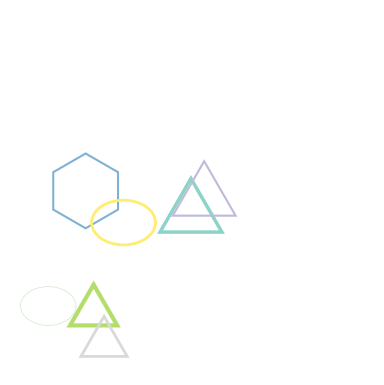[{"shape": "triangle", "thickness": 2.5, "radius": 0.46, "center": [0.496, 0.444]}, {"shape": "triangle", "thickness": 1.5, "radius": 0.47, "center": [0.53, 0.487]}, {"shape": "hexagon", "thickness": 1.5, "radius": 0.49, "center": [0.222, 0.504]}, {"shape": "triangle", "thickness": 3, "radius": 0.35, "center": [0.243, 0.19]}, {"shape": "triangle", "thickness": 2, "radius": 0.35, "center": [0.27, 0.109]}, {"shape": "oval", "thickness": 0.5, "radius": 0.36, "center": [0.125, 0.205]}, {"shape": "oval", "thickness": 2, "radius": 0.41, "center": [0.321, 0.422]}]